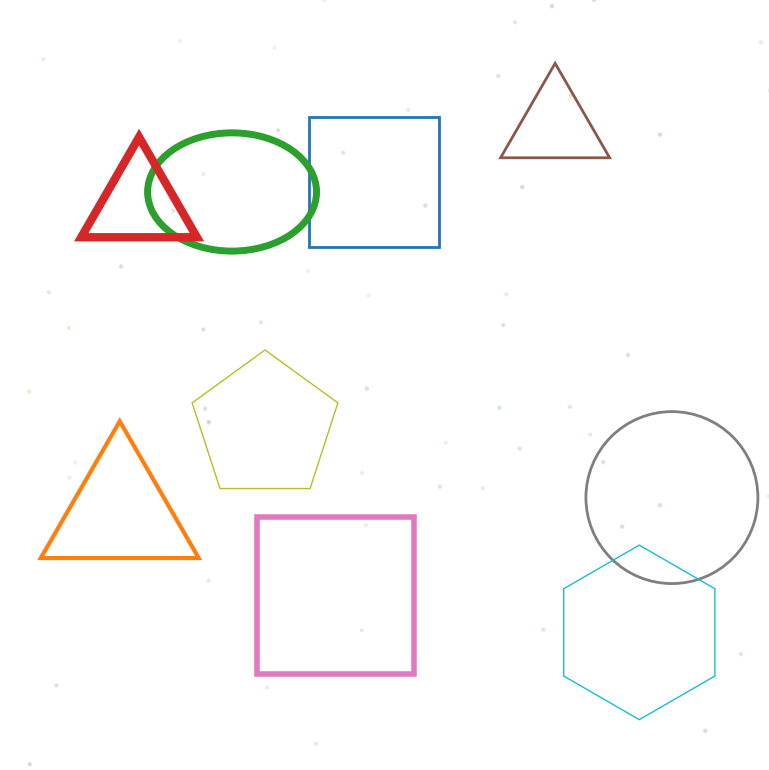[{"shape": "square", "thickness": 1, "radius": 0.42, "center": [0.485, 0.764]}, {"shape": "triangle", "thickness": 1.5, "radius": 0.59, "center": [0.156, 0.334]}, {"shape": "oval", "thickness": 2.5, "radius": 0.55, "center": [0.301, 0.751]}, {"shape": "triangle", "thickness": 3, "radius": 0.43, "center": [0.181, 0.735]}, {"shape": "triangle", "thickness": 1, "radius": 0.41, "center": [0.721, 0.836]}, {"shape": "square", "thickness": 2, "radius": 0.51, "center": [0.435, 0.227]}, {"shape": "circle", "thickness": 1, "radius": 0.56, "center": [0.873, 0.354]}, {"shape": "pentagon", "thickness": 0.5, "radius": 0.5, "center": [0.344, 0.446]}, {"shape": "hexagon", "thickness": 0.5, "radius": 0.57, "center": [0.83, 0.179]}]